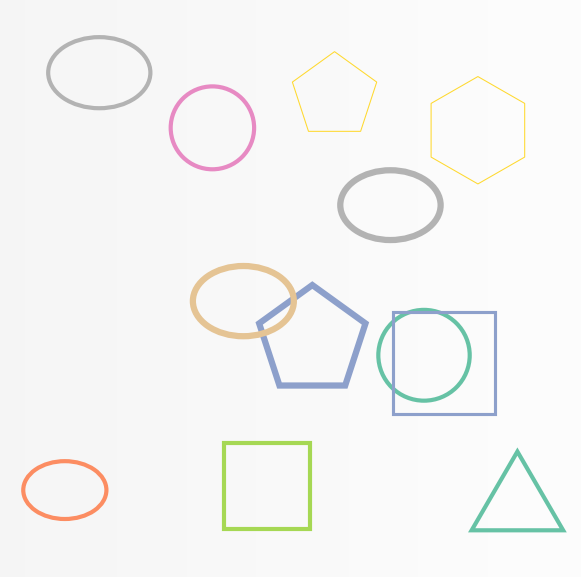[{"shape": "circle", "thickness": 2, "radius": 0.39, "center": [0.729, 0.384]}, {"shape": "triangle", "thickness": 2, "radius": 0.45, "center": [0.89, 0.126]}, {"shape": "oval", "thickness": 2, "radius": 0.36, "center": [0.112, 0.15]}, {"shape": "pentagon", "thickness": 3, "radius": 0.48, "center": [0.537, 0.409]}, {"shape": "square", "thickness": 1.5, "radius": 0.44, "center": [0.763, 0.37]}, {"shape": "circle", "thickness": 2, "radius": 0.36, "center": [0.365, 0.778]}, {"shape": "square", "thickness": 2, "radius": 0.37, "center": [0.46, 0.158]}, {"shape": "pentagon", "thickness": 0.5, "radius": 0.38, "center": [0.576, 0.833]}, {"shape": "hexagon", "thickness": 0.5, "radius": 0.46, "center": [0.822, 0.774]}, {"shape": "oval", "thickness": 3, "radius": 0.43, "center": [0.419, 0.478]}, {"shape": "oval", "thickness": 3, "radius": 0.43, "center": [0.672, 0.644]}, {"shape": "oval", "thickness": 2, "radius": 0.44, "center": [0.171, 0.873]}]